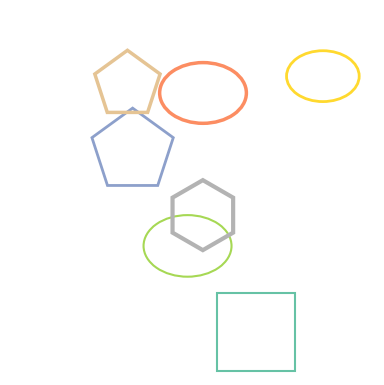[{"shape": "square", "thickness": 1.5, "radius": 0.51, "center": [0.665, 0.138]}, {"shape": "oval", "thickness": 2.5, "radius": 0.56, "center": [0.527, 0.759]}, {"shape": "pentagon", "thickness": 2, "radius": 0.56, "center": [0.344, 0.608]}, {"shape": "oval", "thickness": 1.5, "radius": 0.57, "center": [0.487, 0.361]}, {"shape": "oval", "thickness": 2, "radius": 0.47, "center": [0.839, 0.802]}, {"shape": "pentagon", "thickness": 2.5, "radius": 0.45, "center": [0.331, 0.78]}, {"shape": "hexagon", "thickness": 3, "radius": 0.45, "center": [0.527, 0.441]}]